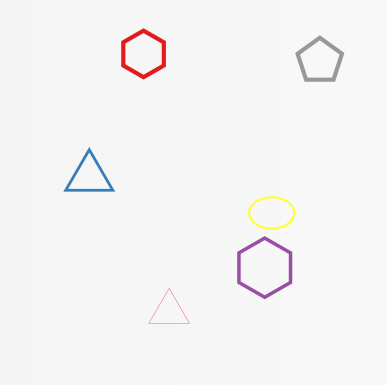[{"shape": "hexagon", "thickness": 3, "radius": 0.3, "center": [0.37, 0.86]}, {"shape": "triangle", "thickness": 2, "radius": 0.35, "center": [0.23, 0.541]}, {"shape": "hexagon", "thickness": 2.5, "radius": 0.38, "center": [0.683, 0.305]}, {"shape": "oval", "thickness": 1.5, "radius": 0.29, "center": [0.701, 0.447]}, {"shape": "triangle", "thickness": 0.5, "radius": 0.3, "center": [0.437, 0.19]}, {"shape": "pentagon", "thickness": 3, "radius": 0.3, "center": [0.825, 0.842]}]